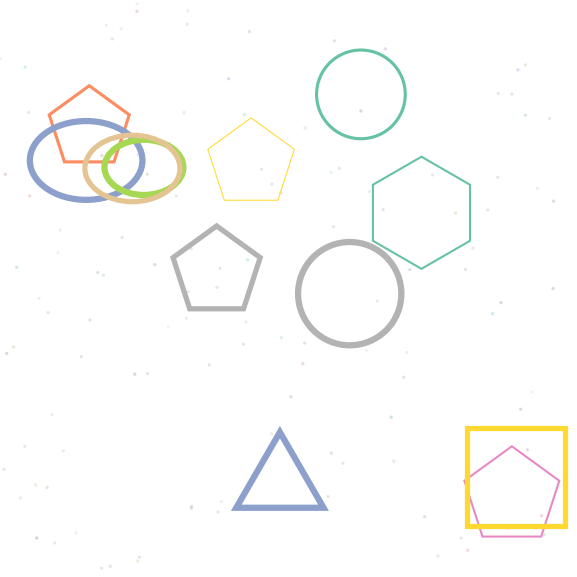[{"shape": "hexagon", "thickness": 1, "radius": 0.49, "center": [0.73, 0.631]}, {"shape": "circle", "thickness": 1.5, "radius": 0.38, "center": [0.625, 0.836]}, {"shape": "pentagon", "thickness": 1.5, "radius": 0.36, "center": [0.155, 0.778]}, {"shape": "oval", "thickness": 3, "radius": 0.49, "center": [0.149, 0.721]}, {"shape": "triangle", "thickness": 3, "radius": 0.44, "center": [0.485, 0.164]}, {"shape": "pentagon", "thickness": 1, "radius": 0.43, "center": [0.886, 0.14]}, {"shape": "oval", "thickness": 3, "radius": 0.34, "center": [0.249, 0.709]}, {"shape": "square", "thickness": 2.5, "radius": 0.42, "center": [0.894, 0.173]}, {"shape": "pentagon", "thickness": 0.5, "radius": 0.39, "center": [0.435, 0.716]}, {"shape": "oval", "thickness": 2.5, "radius": 0.41, "center": [0.229, 0.707]}, {"shape": "circle", "thickness": 3, "radius": 0.45, "center": [0.606, 0.491]}, {"shape": "pentagon", "thickness": 2.5, "radius": 0.4, "center": [0.375, 0.529]}]